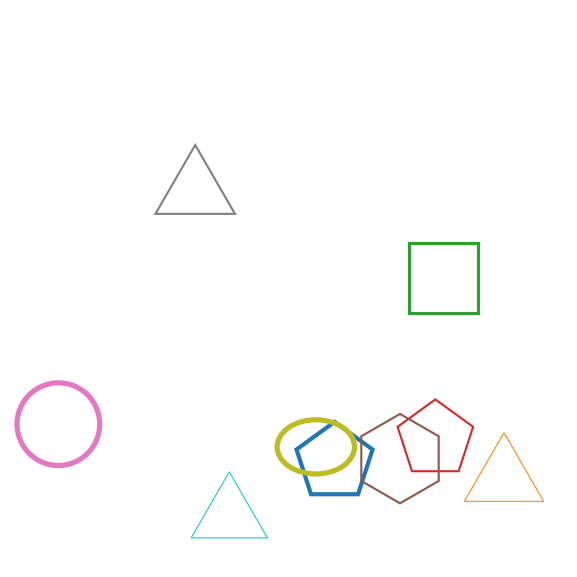[{"shape": "pentagon", "thickness": 2, "radius": 0.35, "center": [0.579, 0.199]}, {"shape": "triangle", "thickness": 0.5, "radius": 0.4, "center": [0.873, 0.171]}, {"shape": "square", "thickness": 1.5, "radius": 0.3, "center": [0.768, 0.518]}, {"shape": "pentagon", "thickness": 1, "radius": 0.34, "center": [0.754, 0.239]}, {"shape": "hexagon", "thickness": 1, "radius": 0.39, "center": [0.693, 0.205]}, {"shape": "circle", "thickness": 2.5, "radius": 0.36, "center": [0.101, 0.265]}, {"shape": "triangle", "thickness": 1, "radius": 0.4, "center": [0.338, 0.669]}, {"shape": "oval", "thickness": 2.5, "radius": 0.33, "center": [0.547, 0.225]}, {"shape": "triangle", "thickness": 0.5, "radius": 0.38, "center": [0.397, 0.106]}]